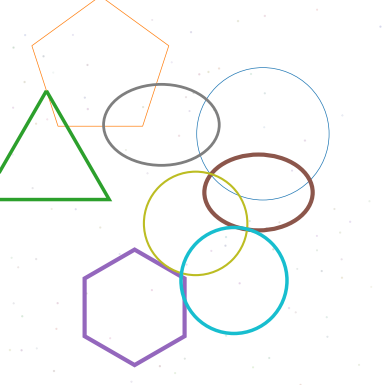[{"shape": "circle", "thickness": 0.5, "radius": 0.86, "center": [0.683, 0.652]}, {"shape": "pentagon", "thickness": 0.5, "radius": 0.93, "center": [0.261, 0.823]}, {"shape": "triangle", "thickness": 2.5, "radius": 0.94, "center": [0.121, 0.576]}, {"shape": "hexagon", "thickness": 3, "radius": 0.75, "center": [0.35, 0.202]}, {"shape": "oval", "thickness": 3, "radius": 0.7, "center": [0.671, 0.5]}, {"shape": "oval", "thickness": 2, "radius": 0.75, "center": [0.419, 0.676]}, {"shape": "circle", "thickness": 1.5, "radius": 0.67, "center": [0.508, 0.42]}, {"shape": "circle", "thickness": 2.5, "radius": 0.69, "center": [0.608, 0.271]}]